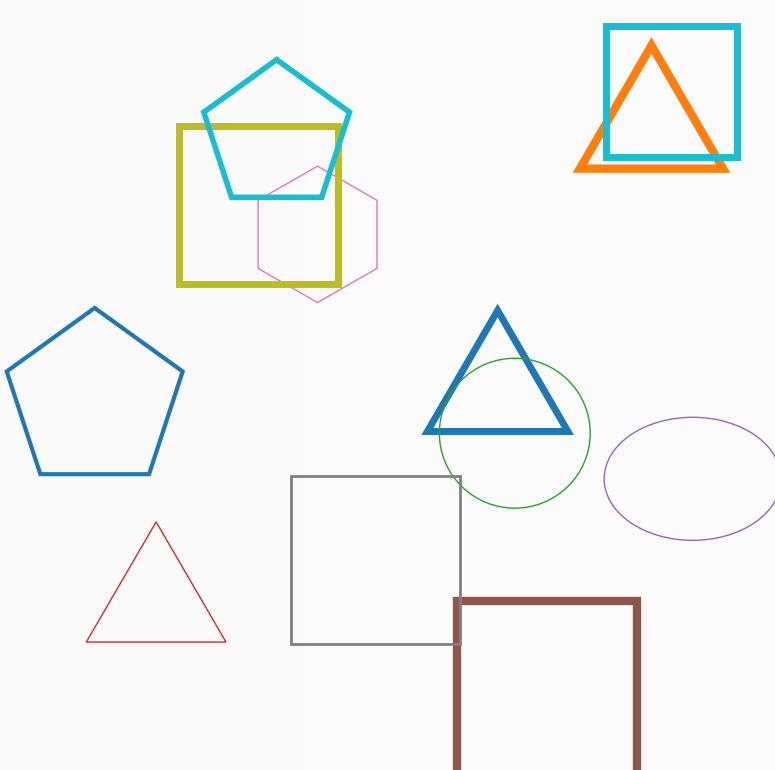[{"shape": "pentagon", "thickness": 1.5, "radius": 0.6, "center": [0.122, 0.481]}, {"shape": "triangle", "thickness": 2.5, "radius": 0.52, "center": [0.642, 0.492]}, {"shape": "triangle", "thickness": 3, "radius": 0.53, "center": [0.841, 0.834]}, {"shape": "circle", "thickness": 0.5, "radius": 0.49, "center": [0.664, 0.437]}, {"shape": "triangle", "thickness": 0.5, "radius": 0.52, "center": [0.201, 0.218]}, {"shape": "oval", "thickness": 0.5, "radius": 0.57, "center": [0.894, 0.378]}, {"shape": "square", "thickness": 3, "radius": 0.58, "center": [0.706, 0.103]}, {"shape": "hexagon", "thickness": 0.5, "radius": 0.44, "center": [0.41, 0.696]}, {"shape": "square", "thickness": 1, "radius": 0.55, "center": [0.484, 0.273]}, {"shape": "square", "thickness": 2.5, "radius": 0.51, "center": [0.334, 0.734]}, {"shape": "pentagon", "thickness": 2, "radius": 0.49, "center": [0.357, 0.824]}, {"shape": "square", "thickness": 2.5, "radius": 0.42, "center": [0.867, 0.881]}]